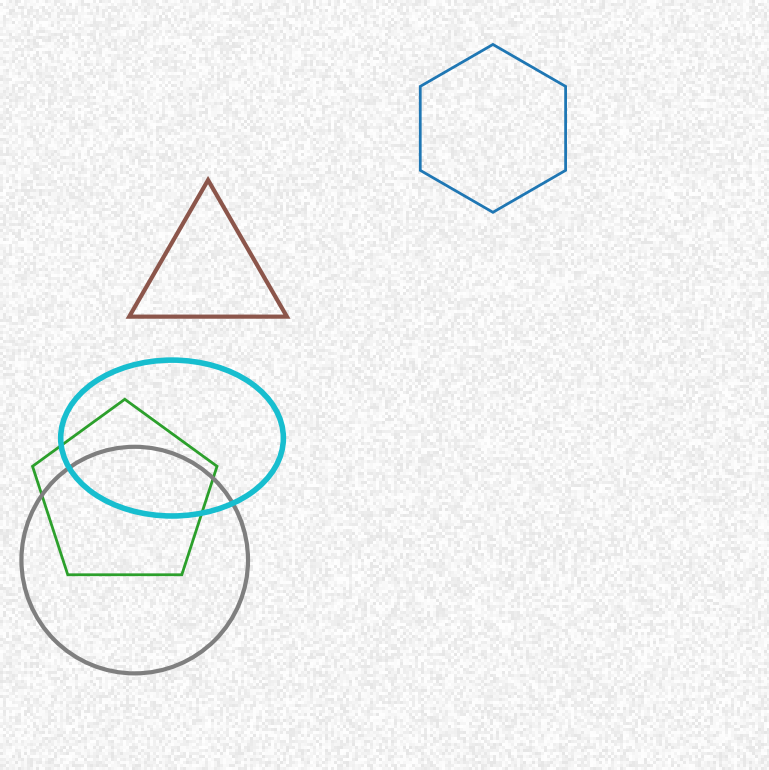[{"shape": "hexagon", "thickness": 1, "radius": 0.54, "center": [0.64, 0.833]}, {"shape": "pentagon", "thickness": 1, "radius": 0.63, "center": [0.162, 0.355]}, {"shape": "triangle", "thickness": 1.5, "radius": 0.59, "center": [0.27, 0.648]}, {"shape": "circle", "thickness": 1.5, "radius": 0.74, "center": [0.175, 0.273]}, {"shape": "oval", "thickness": 2, "radius": 0.72, "center": [0.223, 0.431]}]